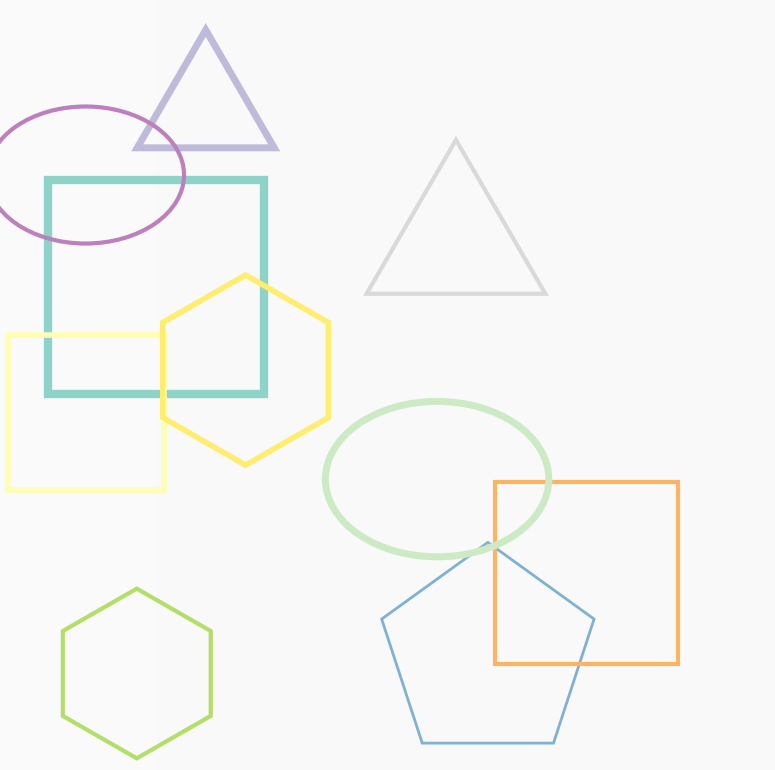[{"shape": "square", "thickness": 3, "radius": 0.7, "center": [0.201, 0.627]}, {"shape": "square", "thickness": 2, "radius": 0.5, "center": [0.111, 0.464]}, {"shape": "triangle", "thickness": 2.5, "radius": 0.51, "center": [0.265, 0.859]}, {"shape": "pentagon", "thickness": 1, "radius": 0.72, "center": [0.63, 0.151]}, {"shape": "square", "thickness": 1.5, "radius": 0.59, "center": [0.757, 0.256]}, {"shape": "hexagon", "thickness": 1.5, "radius": 0.55, "center": [0.176, 0.125]}, {"shape": "triangle", "thickness": 1.5, "radius": 0.67, "center": [0.588, 0.685]}, {"shape": "oval", "thickness": 1.5, "radius": 0.64, "center": [0.11, 0.773]}, {"shape": "oval", "thickness": 2.5, "radius": 0.72, "center": [0.564, 0.378]}, {"shape": "hexagon", "thickness": 2, "radius": 0.62, "center": [0.317, 0.519]}]